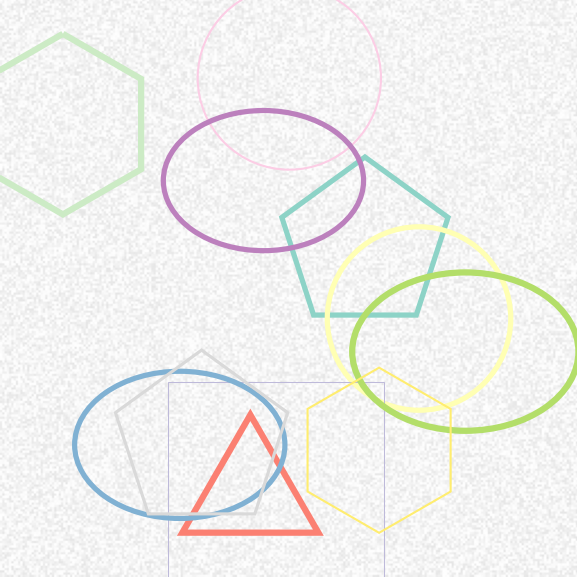[{"shape": "pentagon", "thickness": 2.5, "radius": 0.76, "center": [0.632, 0.576]}, {"shape": "circle", "thickness": 2.5, "radius": 0.79, "center": [0.726, 0.448]}, {"shape": "square", "thickness": 0.5, "radius": 0.94, "center": [0.478, 0.151]}, {"shape": "triangle", "thickness": 3, "radius": 0.68, "center": [0.434, 0.145]}, {"shape": "oval", "thickness": 2.5, "radius": 0.91, "center": [0.311, 0.229]}, {"shape": "oval", "thickness": 3, "radius": 0.98, "center": [0.806, 0.39]}, {"shape": "circle", "thickness": 1, "radius": 0.79, "center": [0.501, 0.864]}, {"shape": "pentagon", "thickness": 1.5, "radius": 0.78, "center": [0.349, 0.236]}, {"shape": "oval", "thickness": 2.5, "radius": 0.87, "center": [0.456, 0.686]}, {"shape": "hexagon", "thickness": 3, "radius": 0.78, "center": [0.109, 0.784]}, {"shape": "hexagon", "thickness": 1, "radius": 0.72, "center": [0.656, 0.22]}]